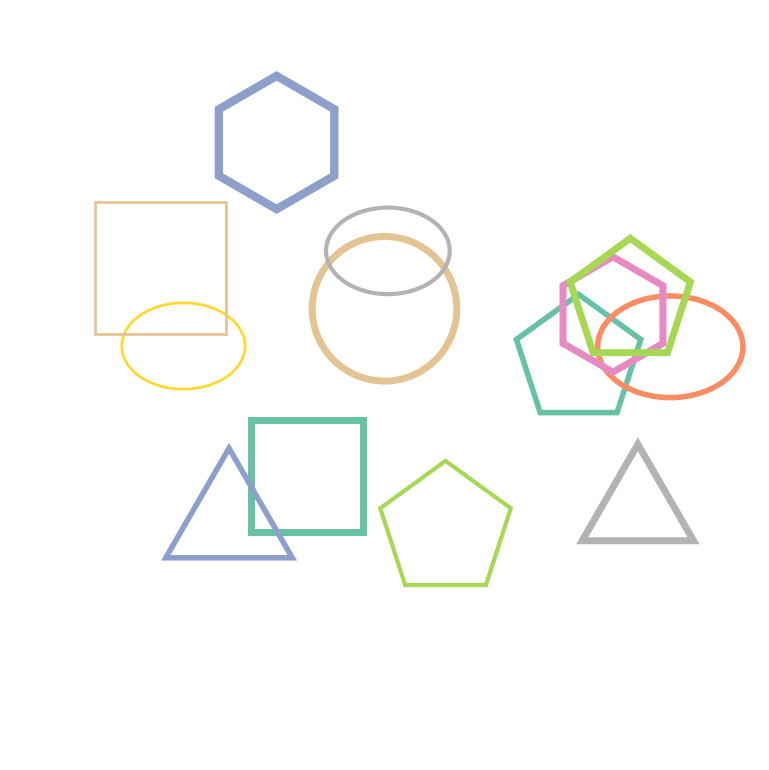[{"shape": "pentagon", "thickness": 2, "radius": 0.42, "center": [0.751, 0.533]}, {"shape": "square", "thickness": 2.5, "radius": 0.36, "center": [0.398, 0.382]}, {"shape": "oval", "thickness": 2, "radius": 0.47, "center": [0.871, 0.55]}, {"shape": "triangle", "thickness": 2, "radius": 0.47, "center": [0.297, 0.323]}, {"shape": "hexagon", "thickness": 3, "radius": 0.43, "center": [0.359, 0.815]}, {"shape": "hexagon", "thickness": 2.5, "radius": 0.37, "center": [0.796, 0.592]}, {"shape": "pentagon", "thickness": 1.5, "radius": 0.45, "center": [0.579, 0.312]}, {"shape": "pentagon", "thickness": 2.5, "radius": 0.41, "center": [0.819, 0.608]}, {"shape": "oval", "thickness": 1, "radius": 0.4, "center": [0.238, 0.551]}, {"shape": "circle", "thickness": 2.5, "radius": 0.47, "center": [0.499, 0.599]}, {"shape": "square", "thickness": 1, "radius": 0.43, "center": [0.209, 0.652]}, {"shape": "triangle", "thickness": 2.5, "radius": 0.42, "center": [0.828, 0.34]}, {"shape": "oval", "thickness": 1.5, "radius": 0.4, "center": [0.504, 0.674]}]